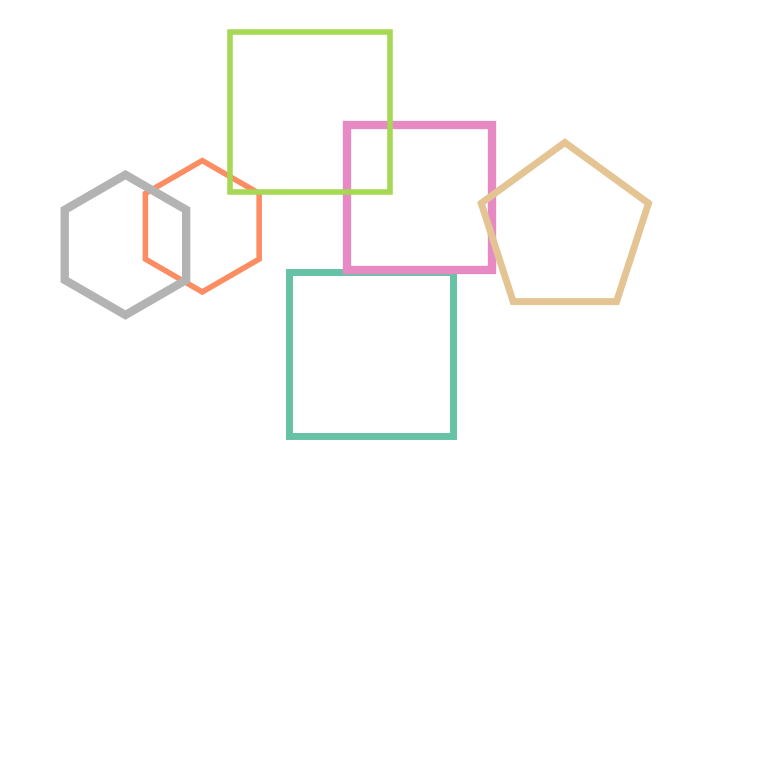[{"shape": "square", "thickness": 2.5, "radius": 0.53, "center": [0.482, 0.54]}, {"shape": "hexagon", "thickness": 2, "radius": 0.43, "center": [0.263, 0.706]}, {"shape": "square", "thickness": 3, "radius": 0.47, "center": [0.545, 0.744]}, {"shape": "square", "thickness": 2, "radius": 0.52, "center": [0.403, 0.854]}, {"shape": "pentagon", "thickness": 2.5, "radius": 0.57, "center": [0.734, 0.701]}, {"shape": "hexagon", "thickness": 3, "radius": 0.46, "center": [0.163, 0.682]}]